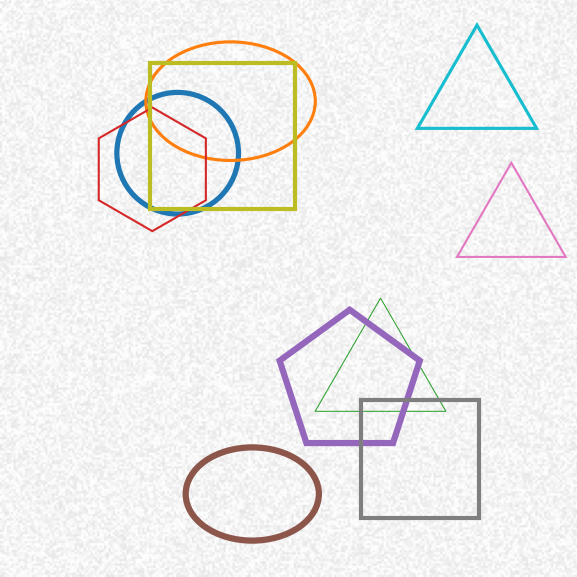[{"shape": "circle", "thickness": 2.5, "radius": 0.53, "center": [0.308, 0.734]}, {"shape": "oval", "thickness": 1.5, "radius": 0.73, "center": [0.399, 0.824]}, {"shape": "triangle", "thickness": 0.5, "radius": 0.65, "center": [0.659, 0.352]}, {"shape": "hexagon", "thickness": 1, "radius": 0.54, "center": [0.264, 0.706]}, {"shape": "pentagon", "thickness": 3, "radius": 0.64, "center": [0.606, 0.335]}, {"shape": "oval", "thickness": 3, "radius": 0.58, "center": [0.437, 0.144]}, {"shape": "triangle", "thickness": 1, "radius": 0.54, "center": [0.885, 0.609]}, {"shape": "square", "thickness": 2, "radius": 0.51, "center": [0.727, 0.204]}, {"shape": "square", "thickness": 2, "radius": 0.63, "center": [0.385, 0.764]}, {"shape": "triangle", "thickness": 1.5, "radius": 0.6, "center": [0.826, 0.836]}]